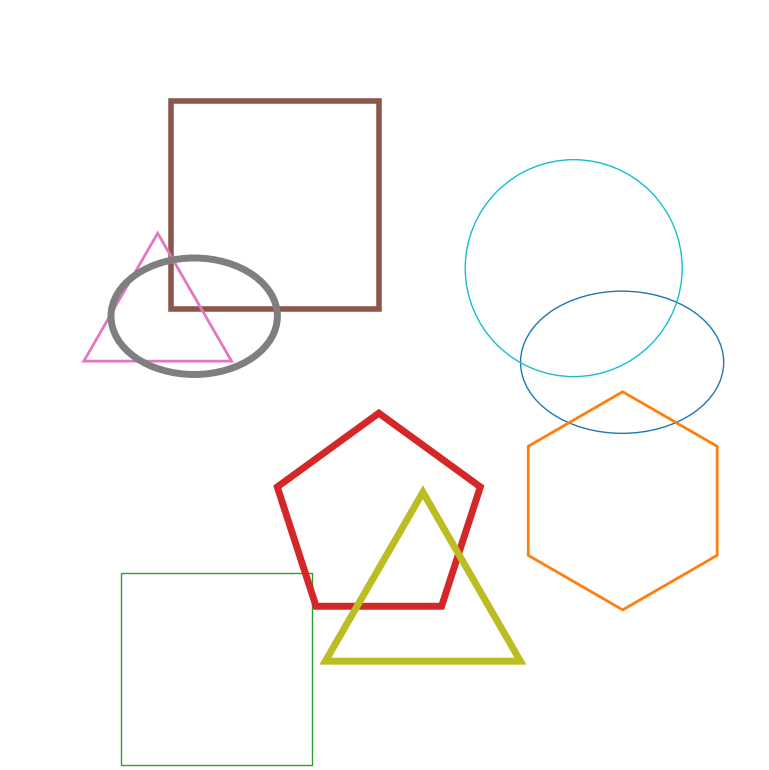[{"shape": "oval", "thickness": 0.5, "radius": 0.66, "center": [0.808, 0.53]}, {"shape": "hexagon", "thickness": 1, "radius": 0.71, "center": [0.809, 0.35]}, {"shape": "square", "thickness": 0.5, "radius": 0.62, "center": [0.281, 0.131]}, {"shape": "pentagon", "thickness": 2.5, "radius": 0.69, "center": [0.492, 0.325]}, {"shape": "square", "thickness": 2, "radius": 0.67, "center": [0.357, 0.734]}, {"shape": "triangle", "thickness": 1, "radius": 0.55, "center": [0.205, 0.586]}, {"shape": "oval", "thickness": 2.5, "radius": 0.54, "center": [0.252, 0.589]}, {"shape": "triangle", "thickness": 2.5, "radius": 0.73, "center": [0.549, 0.214]}, {"shape": "circle", "thickness": 0.5, "radius": 0.7, "center": [0.745, 0.652]}]